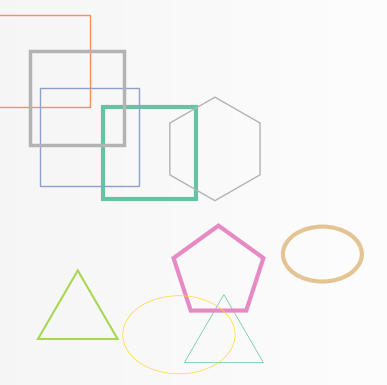[{"shape": "square", "thickness": 3, "radius": 0.6, "center": [0.386, 0.602]}, {"shape": "triangle", "thickness": 0.5, "radius": 0.59, "center": [0.578, 0.117]}, {"shape": "square", "thickness": 1, "radius": 0.59, "center": [0.114, 0.842]}, {"shape": "square", "thickness": 1, "radius": 0.64, "center": [0.231, 0.643]}, {"shape": "pentagon", "thickness": 3, "radius": 0.61, "center": [0.564, 0.292]}, {"shape": "triangle", "thickness": 1.5, "radius": 0.59, "center": [0.201, 0.179]}, {"shape": "oval", "thickness": 0.5, "radius": 0.72, "center": [0.462, 0.13]}, {"shape": "oval", "thickness": 3, "radius": 0.51, "center": [0.832, 0.34]}, {"shape": "square", "thickness": 2.5, "radius": 0.61, "center": [0.2, 0.746]}, {"shape": "hexagon", "thickness": 1, "radius": 0.67, "center": [0.555, 0.613]}]